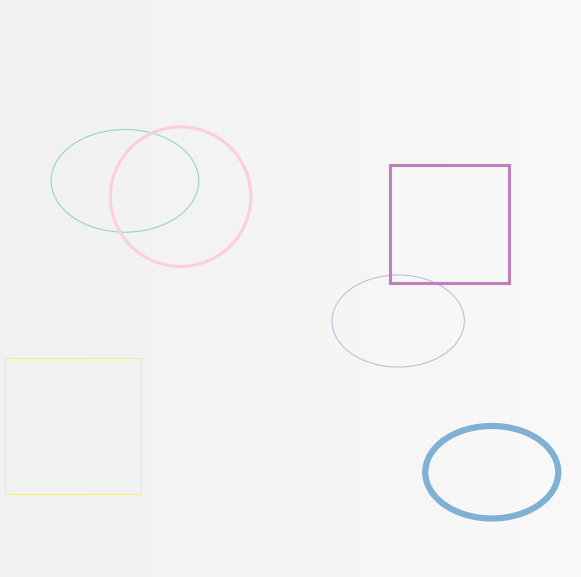[{"shape": "oval", "thickness": 0.5, "radius": 0.64, "center": [0.215, 0.686]}, {"shape": "oval", "thickness": 0.5, "radius": 0.57, "center": [0.685, 0.443]}, {"shape": "oval", "thickness": 3, "radius": 0.57, "center": [0.846, 0.181]}, {"shape": "circle", "thickness": 1.5, "radius": 0.6, "center": [0.311, 0.659]}, {"shape": "square", "thickness": 1.5, "radius": 0.51, "center": [0.773, 0.611]}, {"shape": "square", "thickness": 0.5, "radius": 0.59, "center": [0.126, 0.262]}]